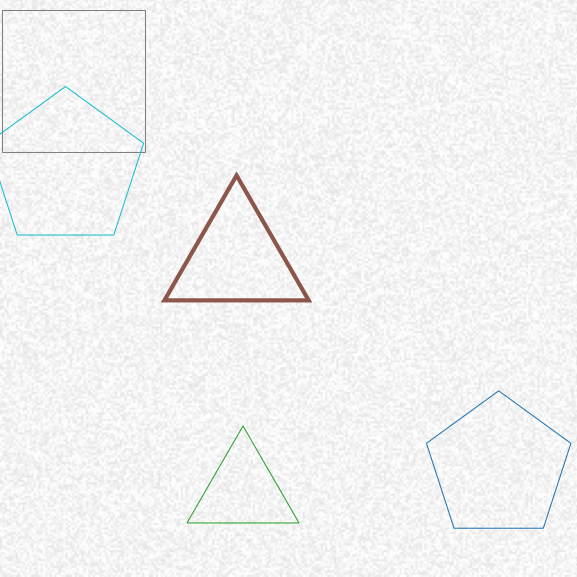[{"shape": "pentagon", "thickness": 0.5, "radius": 0.66, "center": [0.864, 0.191]}, {"shape": "triangle", "thickness": 0.5, "radius": 0.56, "center": [0.421, 0.15]}, {"shape": "triangle", "thickness": 2, "radius": 0.72, "center": [0.41, 0.551]}, {"shape": "square", "thickness": 0.5, "radius": 0.62, "center": [0.127, 0.859]}, {"shape": "pentagon", "thickness": 0.5, "radius": 0.71, "center": [0.113, 0.707]}]